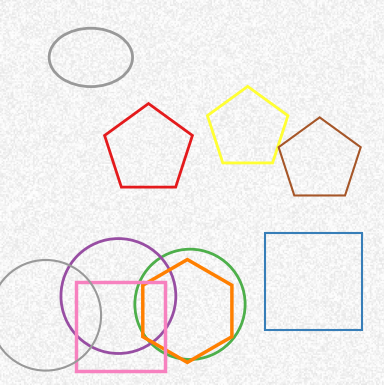[{"shape": "pentagon", "thickness": 2, "radius": 0.6, "center": [0.386, 0.611]}, {"shape": "square", "thickness": 1.5, "radius": 0.63, "center": [0.814, 0.268]}, {"shape": "circle", "thickness": 2, "radius": 0.72, "center": [0.493, 0.21]}, {"shape": "circle", "thickness": 2, "radius": 0.75, "center": [0.308, 0.231]}, {"shape": "hexagon", "thickness": 2.5, "radius": 0.67, "center": [0.487, 0.192]}, {"shape": "pentagon", "thickness": 2, "radius": 0.55, "center": [0.643, 0.666]}, {"shape": "pentagon", "thickness": 1.5, "radius": 0.56, "center": [0.83, 0.583]}, {"shape": "square", "thickness": 2.5, "radius": 0.58, "center": [0.312, 0.152]}, {"shape": "oval", "thickness": 2, "radius": 0.54, "center": [0.236, 0.851]}, {"shape": "circle", "thickness": 1.5, "radius": 0.72, "center": [0.119, 0.181]}]